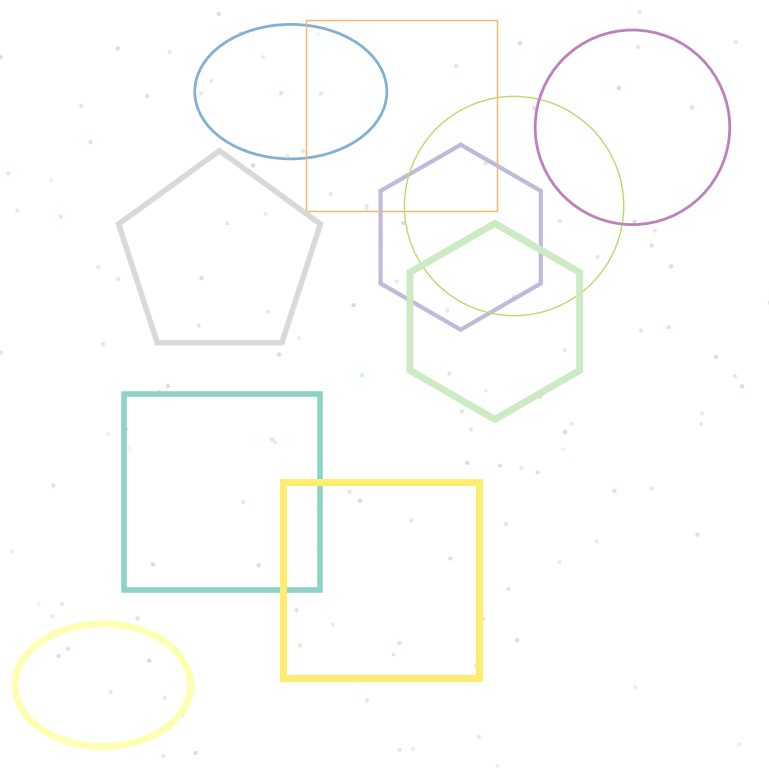[{"shape": "square", "thickness": 2, "radius": 0.64, "center": [0.289, 0.361]}, {"shape": "oval", "thickness": 2.5, "radius": 0.57, "center": [0.133, 0.11]}, {"shape": "hexagon", "thickness": 1.5, "radius": 0.6, "center": [0.598, 0.692]}, {"shape": "oval", "thickness": 1, "radius": 0.62, "center": [0.378, 0.881]}, {"shape": "square", "thickness": 0.5, "radius": 0.62, "center": [0.521, 0.85]}, {"shape": "circle", "thickness": 0.5, "radius": 0.71, "center": [0.668, 0.732]}, {"shape": "pentagon", "thickness": 2, "radius": 0.69, "center": [0.285, 0.666]}, {"shape": "circle", "thickness": 1, "radius": 0.63, "center": [0.821, 0.835]}, {"shape": "hexagon", "thickness": 2.5, "radius": 0.64, "center": [0.643, 0.583]}, {"shape": "square", "thickness": 2.5, "radius": 0.64, "center": [0.495, 0.247]}]